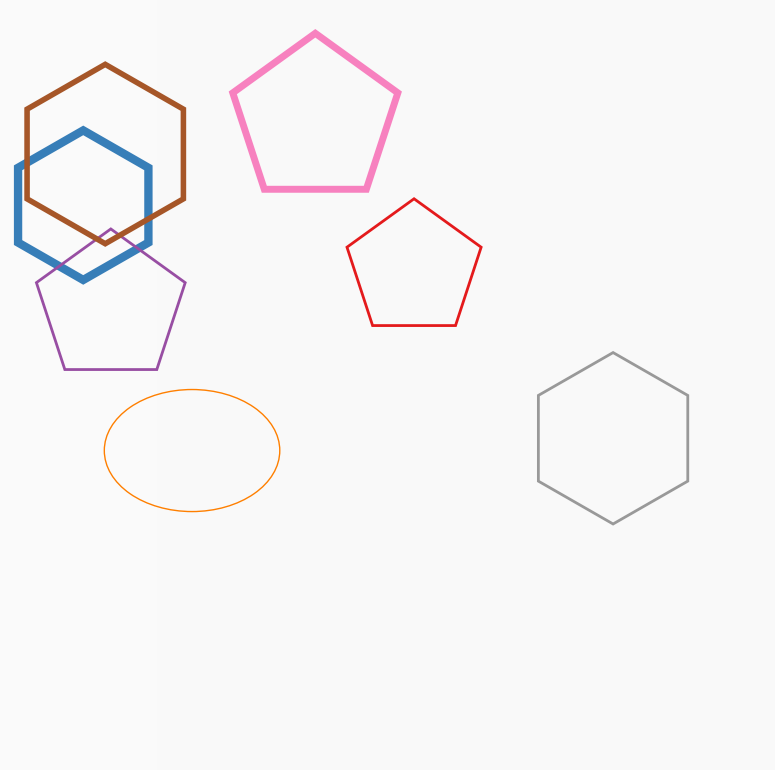[{"shape": "pentagon", "thickness": 1, "radius": 0.46, "center": [0.534, 0.651]}, {"shape": "hexagon", "thickness": 3, "radius": 0.49, "center": [0.107, 0.734]}, {"shape": "pentagon", "thickness": 1, "radius": 0.5, "center": [0.143, 0.602]}, {"shape": "oval", "thickness": 0.5, "radius": 0.57, "center": [0.248, 0.415]}, {"shape": "hexagon", "thickness": 2, "radius": 0.58, "center": [0.136, 0.8]}, {"shape": "pentagon", "thickness": 2.5, "radius": 0.56, "center": [0.407, 0.845]}, {"shape": "hexagon", "thickness": 1, "radius": 0.56, "center": [0.791, 0.431]}]